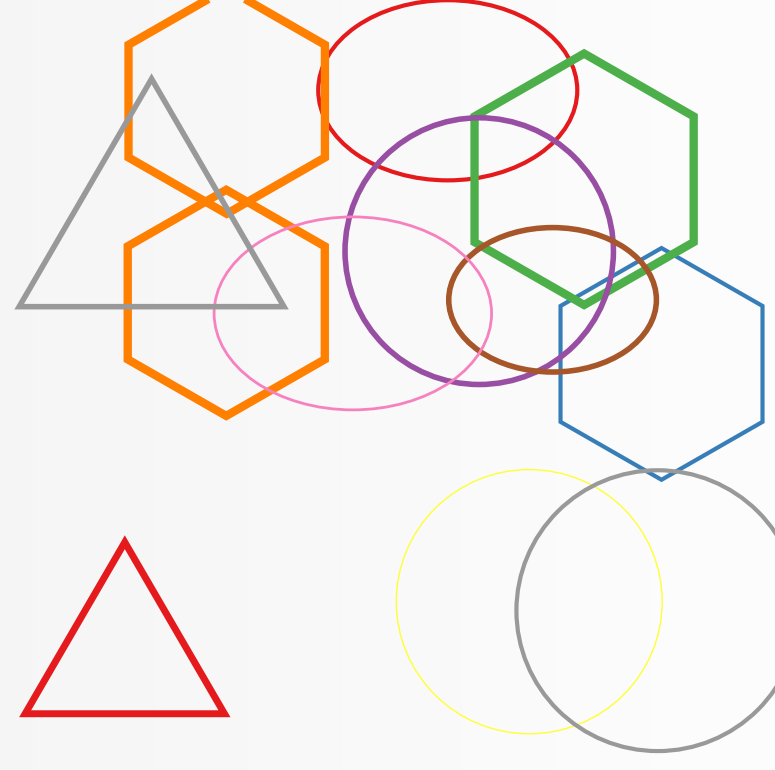[{"shape": "triangle", "thickness": 2.5, "radius": 0.74, "center": [0.161, 0.147]}, {"shape": "oval", "thickness": 1.5, "radius": 0.84, "center": [0.578, 0.883]}, {"shape": "hexagon", "thickness": 1.5, "radius": 0.75, "center": [0.854, 0.527]}, {"shape": "hexagon", "thickness": 3, "radius": 0.82, "center": [0.754, 0.767]}, {"shape": "circle", "thickness": 2, "radius": 0.87, "center": [0.618, 0.674]}, {"shape": "hexagon", "thickness": 3, "radius": 0.73, "center": [0.292, 0.607]}, {"shape": "hexagon", "thickness": 3, "radius": 0.73, "center": [0.293, 0.869]}, {"shape": "circle", "thickness": 0.5, "radius": 0.86, "center": [0.683, 0.219]}, {"shape": "oval", "thickness": 2, "radius": 0.67, "center": [0.713, 0.611]}, {"shape": "oval", "thickness": 1, "radius": 0.9, "center": [0.455, 0.593]}, {"shape": "circle", "thickness": 1.5, "radius": 0.91, "center": [0.849, 0.207]}, {"shape": "triangle", "thickness": 2, "radius": 0.99, "center": [0.196, 0.7]}]